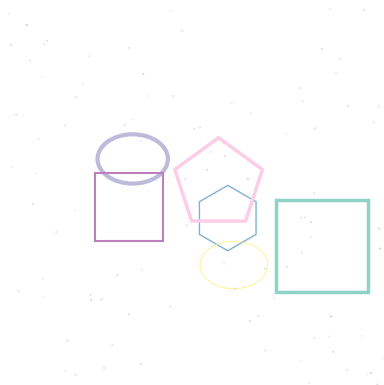[{"shape": "square", "thickness": 2.5, "radius": 0.6, "center": [0.837, 0.361]}, {"shape": "oval", "thickness": 3, "radius": 0.46, "center": [0.345, 0.587]}, {"shape": "hexagon", "thickness": 1, "radius": 0.42, "center": [0.592, 0.434]}, {"shape": "pentagon", "thickness": 2.5, "radius": 0.6, "center": [0.568, 0.523]}, {"shape": "square", "thickness": 1.5, "radius": 0.44, "center": [0.335, 0.462]}, {"shape": "oval", "thickness": 0.5, "radius": 0.44, "center": [0.607, 0.312]}]